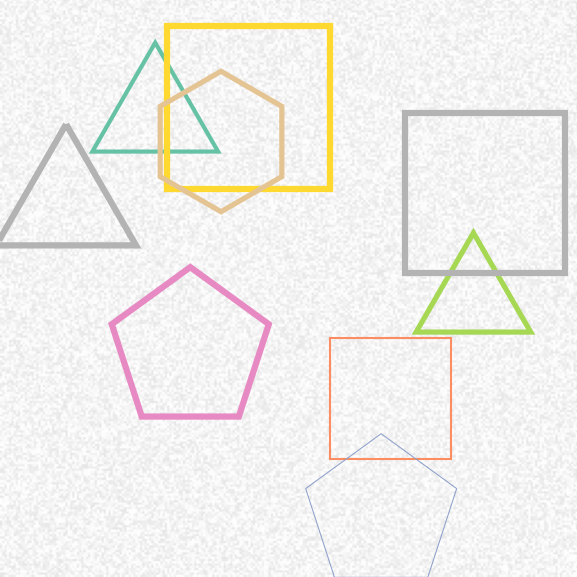[{"shape": "triangle", "thickness": 2, "radius": 0.63, "center": [0.269, 0.8]}, {"shape": "square", "thickness": 1, "radius": 0.52, "center": [0.676, 0.309]}, {"shape": "pentagon", "thickness": 0.5, "radius": 0.69, "center": [0.66, 0.111]}, {"shape": "pentagon", "thickness": 3, "radius": 0.71, "center": [0.329, 0.393]}, {"shape": "triangle", "thickness": 2.5, "radius": 0.57, "center": [0.82, 0.481]}, {"shape": "square", "thickness": 3, "radius": 0.71, "center": [0.43, 0.813]}, {"shape": "hexagon", "thickness": 2.5, "radius": 0.61, "center": [0.383, 0.754]}, {"shape": "square", "thickness": 3, "radius": 0.69, "center": [0.84, 0.665]}, {"shape": "triangle", "thickness": 3, "radius": 0.7, "center": [0.114, 0.644]}]